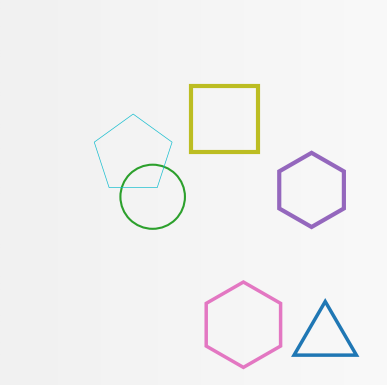[{"shape": "triangle", "thickness": 2.5, "radius": 0.46, "center": [0.839, 0.124]}, {"shape": "circle", "thickness": 1.5, "radius": 0.42, "center": [0.394, 0.489]}, {"shape": "hexagon", "thickness": 3, "radius": 0.48, "center": [0.804, 0.507]}, {"shape": "hexagon", "thickness": 2.5, "radius": 0.55, "center": [0.628, 0.157]}, {"shape": "square", "thickness": 3, "radius": 0.43, "center": [0.578, 0.691]}, {"shape": "pentagon", "thickness": 0.5, "radius": 0.53, "center": [0.344, 0.598]}]